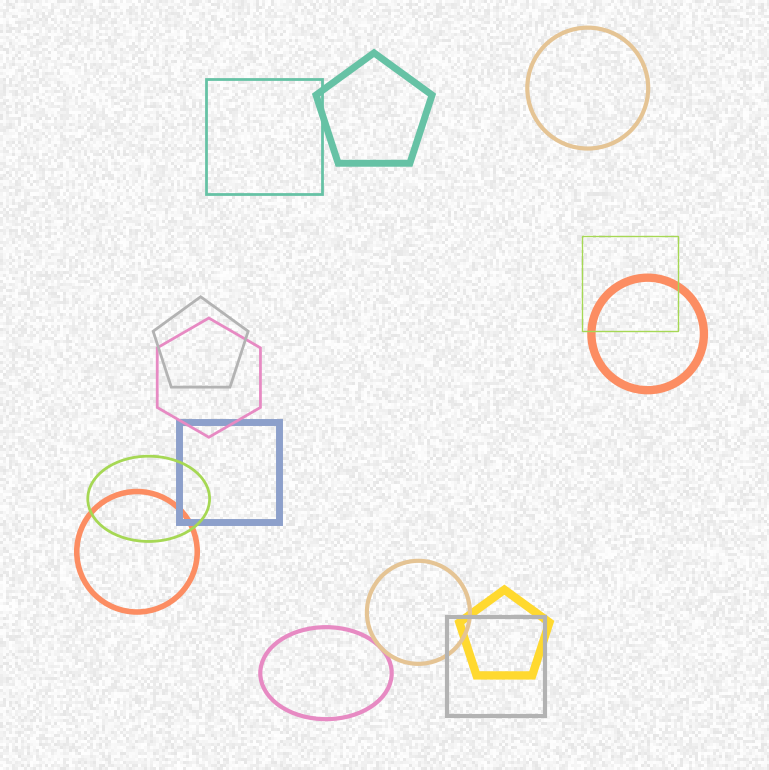[{"shape": "square", "thickness": 1, "radius": 0.37, "center": [0.343, 0.823]}, {"shape": "pentagon", "thickness": 2.5, "radius": 0.4, "center": [0.486, 0.852]}, {"shape": "circle", "thickness": 2, "radius": 0.39, "center": [0.178, 0.283]}, {"shape": "circle", "thickness": 3, "radius": 0.37, "center": [0.841, 0.566]}, {"shape": "square", "thickness": 2.5, "radius": 0.33, "center": [0.297, 0.387]}, {"shape": "oval", "thickness": 1.5, "radius": 0.43, "center": [0.423, 0.126]}, {"shape": "hexagon", "thickness": 1, "radius": 0.39, "center": [0.271, 0.51]}, {"shape": "square", "thickness": 0.5, "radius": 0.31, "center": [0.818, 0.632]}, {"shape": "oval", "thickness": 1, "radius": 0.4, "center": [0.193, 0.352]}, {"shape": "pentagon", "thickness": 3, "radius": 0.31, "center": [0.655, 0.173]}, {"shape": "circle", "thickness": 1.5, "radius": 0.33, "center": [0.543, 0.205]}, {"shape": "circle", "thickness": 1.5, "radius": 0.39, "center": [0.763, 0.886]}, {"shape": "square", "thickness": 1.5, "radius": 0.32, "center": [0.644, 0.135]}, {"shape": "pentagon", "thickness": 1, "radius": 0.32, "center": [0.261, 0.55]}]